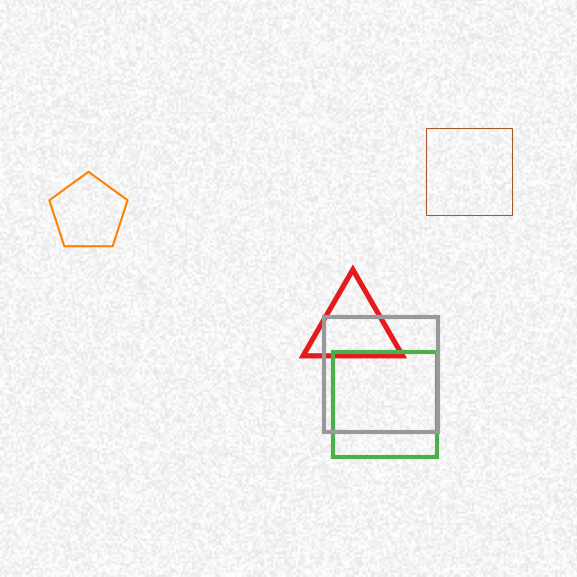[{"shape": "triangle", "thickness": 2.5, "radius": 0.5, "center": [0.611, 0.433]}, {"shape": "square", "thickness": 2, "radius": 0.45, "center": [0.667, 0.299]}, {"shape": "pentagon", "thickness": 1, "radius": 0.36, "center": [0.153, 0.63]}, {"shape": "square", "thickness": 0.5, "radius": 0.37, "center": [0.812, 0.702]}, {"shape": "square", "thickness": 2, "radius": 0.5, "center": [0.659, 0.351]}]